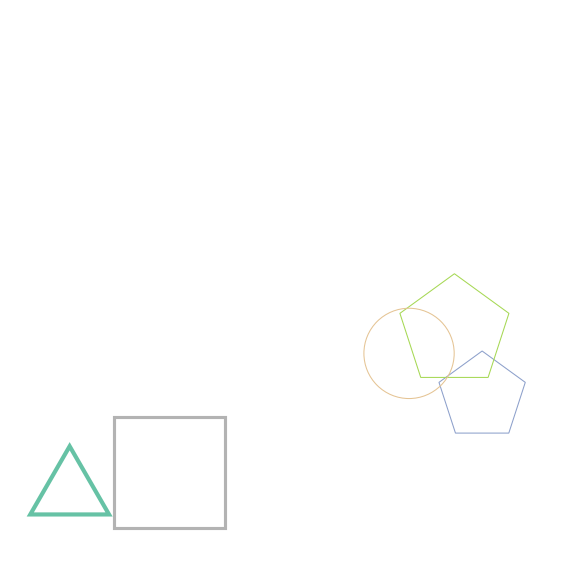[{"shape": "triangle", "thickness": 2, "radius": 0.39, "center": [0.121, 0.148]}, {"shape": "pentagon", "thickness": 0.5, "radius": 0.39, "center": [0.835, 0.313]}, {"shape": "pentagon", "thickness": 0.5, "radius": 0.5, "center": [0.787, 0.426]}, {"shape": "circle", "thickness": 0.5, "radius": 0.39, "center": [0.708, 0.387]}, {"shape": "square", "thickness": 1.5, "radius": 0.48, "center": [0.293, 0.181]}]